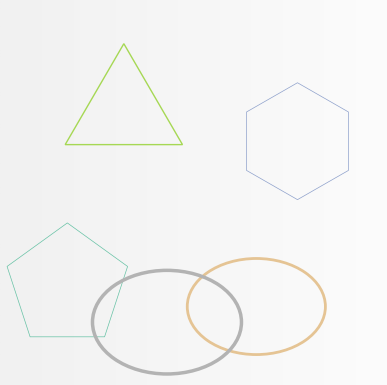[{"shape": "pentagon", "thickness": 0.5, "radius": 0.82, "center": [0.174, 0.257]}, {"shape": "hexagon", "thickness": 0.5, "radius": 0.76, "center": [0.768, 0.633]}, {"shape": "triangle", "thickness": 1, "radius": 0.87, "center": [0.32, 0.712]}, {"shape": "oval", "thickness": 2, "radius": 0.89, "center": [0.662, 0.204]}, {"shape": "oval", "thickness": 2.5, "radius": 0.96, "center": [0.431, 0.163]}]